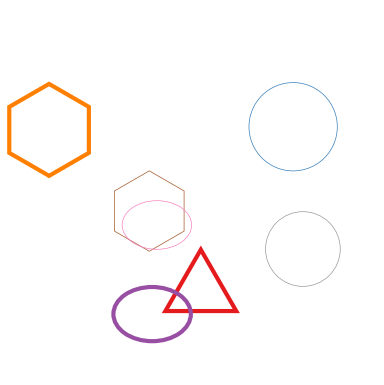[{"shape": "triangle", "thickness": 3, "radius": 0.53, "center": [0.522, 0.245]}, {"shape": "circle", "thickness": 0.5, "radius": 0.57, "center": [0.761, 0.671]}, {"shape": "oval", "thickness": 3, "radius": 0.5, "center": [0.395, 0.184]}, {"shape": "hexagon", "thickness": 3, "radius": 0.6, "center": [0.127, 0.663]}, {"shape": "hexagon", "thickness": 0.5, "radius": 0.52, "center": [0.388, 0.452]}, {"shape": "oval", "thickness": 0.5, "radius": 0.45, "center": [0.407, 0.416]}, {"shape": "circle", "thickness": 0.5, "radius": 0.49, "center": [0.787, 0.353]}]